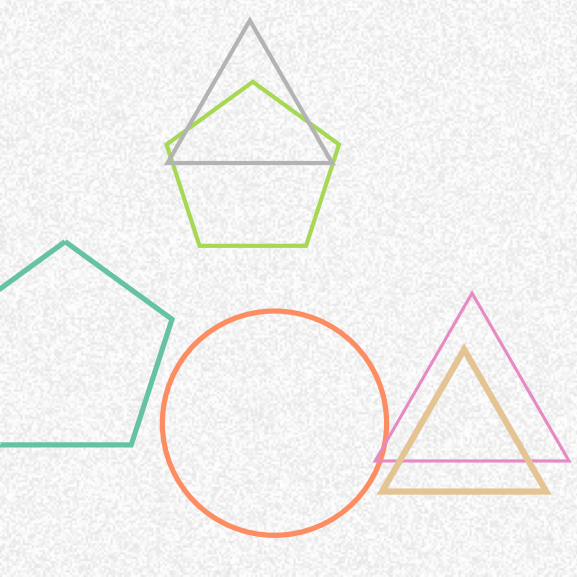[{"shape": "pentagon", "thickness": 2.5, "radius": 0.97, "center": [0.113, 0.386]}, {"shape": "circle", "thickness": 2.5, "radius": 0.97, "center": [0.475, 0.266]}, {"shape": "triangle", "thickness": 1.5, "radius": 0.97, "center": [0.817, 0.298]}, {"shape": "pentagon", "thickness": 2, "radius": 0.78, "center": [0.438, 0.7]}, {"shape": "triangle", "thickness": 3, "radius": 0.82, "center": [0.804, 0.23]}, {"shape": "triangle", "thickness": 2, "radius": 0.82, "center": [0.433, 0.799]}]